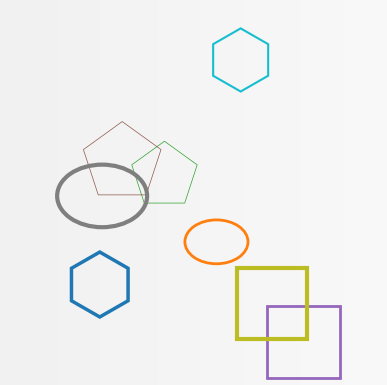[{"shape": "hexagon", "thickness": 2.5, "radius": 0.42, "center": [0.257, 0.261]}, {"shape": "oval", "thickness": 2, "radius": 0.41, "center": [0.559, 0.372]}, {"shape": "pentagon", "thickness": 0.5, "radius": 0.44, "center": [0.424, 0.544]}, {"shape": "square", "thickness": 2, "radius": 0.47, "center": [0.784, 0.112]}, {"shape": "pentagon", "thickness": 0.5, "radius": 0.53, "center": [0.315, 0.579]}, {"shape": "oval", "thickness": 3, "radius": 0.58, "center": [0.264, 0.491]}, {"shape": "square", "thickness": 3, "radius": 0.46, "center": [0.702, 0.212]}, {"shape": "hexagon", "thickness": 1.5, "radius": 0.41, "center": [0.621, 0.844]}]